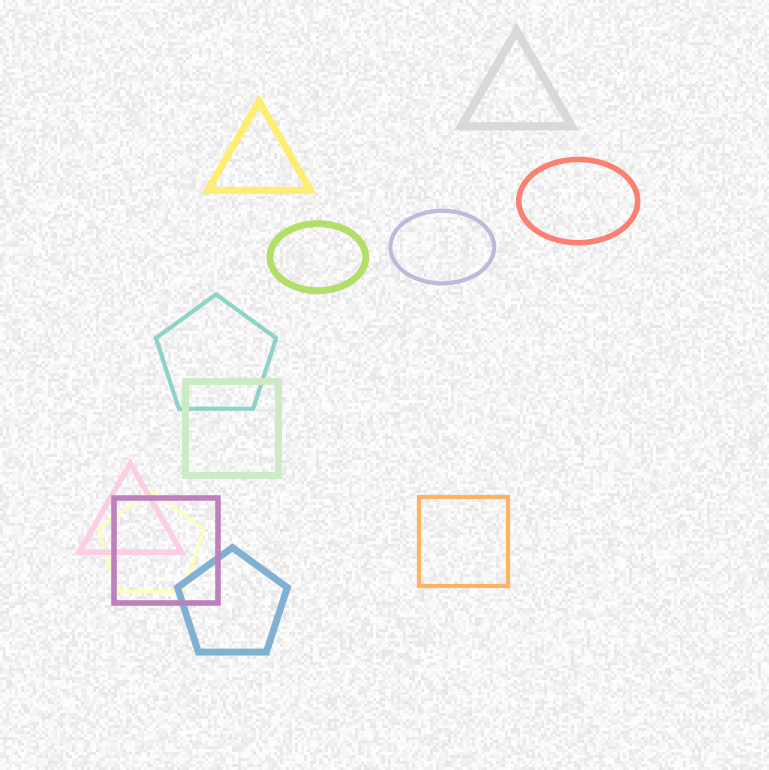[{"shape": "pentagon", "thickness": 1.5, "radius": 0.41, "center": [0.281, 0.536]}, {"shape": "pentagon", "thickness": 1, "radius": 0.36, "center": [0.196, 0.291]}, {"shape": "oval", "thickness": 1.5, "radius": 0.34, "center": [0.574, 0.679]}, {"shape": "oval", "thickness": 2, "radius": 0.39, "center": [0.751, 0.739]}, {"shape": "pentagon", "thickness": 2.5, "radius": 0.38, "center": [0.302, 0.214]}, {"shape": "square", "thickness": 1.5, "radius": 0.29, "center": [0.602, 0.296]}, {"shape": "oval", "thickness": 2.5, "radius": 0.31, "center": [0.413, 0.666]}, {"shape": "triangle", "thickness": 2, "radius": 0.38, "center": [0.169, 0.321]}, {"shape": "triangle", "thickness": 3, "radius": 0.41, "center": [0.671, 0.877]}, {"shape": "square", "thickness": 2, "radius": 0.34, "center": [0.216, 0.285]}, {"shape": "square", "thickness": 2.5, "radius": 0.31, "center": [0.301, 0.444]}, {"shape": "triangle", "thickness": 2.5, "radius": 0.39, "center": [0.336, 0.791]}]